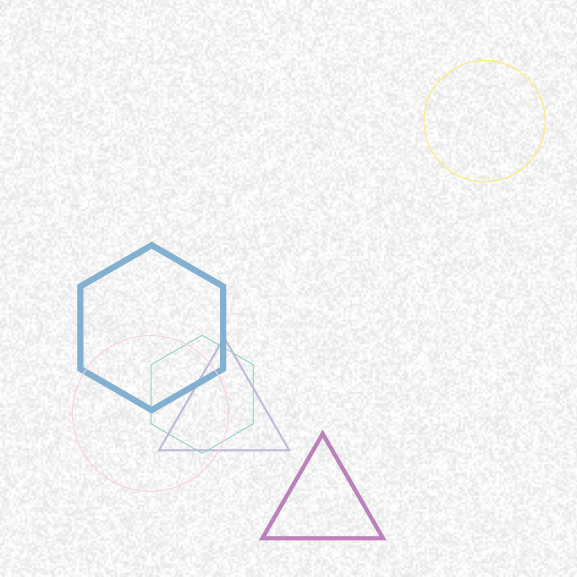[{"shape": "hexagon", "thickness": 0.5, "radius": 0.51, "center": [0.35, 0.316]}, {"shape": "triangle", "thickness": 1, "radius": 0.65, "center": [0.388, 0.285]}, {"shape": "hexagon", "thickness": 3, "radius": 0.71, "center": [0.263, 0.432]}, {"shape": "circle", "thickness": 0.5, "radius": 0.67, "center": [0.26, 0.283]}, {"shape": "triangle", "thickness": 2, "radius": 0.6, "center": [0.559, 0.127]}, {"shape": "circle", "thickness": 0.5, "radius": 0.53, "center": [0.839, 0.789]}]